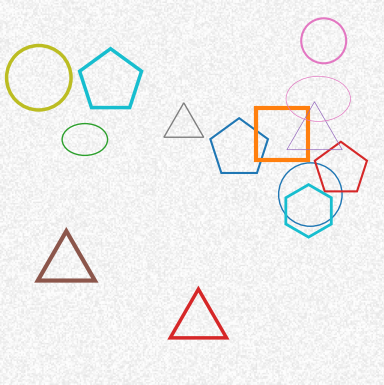[{"shape": "pentagon", "thickness": 1.5, "radius": 0.39, "center": [0.621, 0.614]}, {"shape": "circle", "thickness": 1, "radius": 0.41, "center": [0.806, 0.495]}, {"shape": "square", "thickness": 3, "radius": 0.34, "center": [0.732, 0.651]}, {"shape": "oval", "thickness": 1, "radius": 0.3, "center": [0.22, 0.638]}, {"shape": "pentagon", "thickness": 1.5, "radius": 0.36, "center": [0.885, 0.561]}, {"shape": "triangle", "thickness": 2.5, "radius": 0.42, "center": [0.515, 0.165]}, {"shape": "triangle", "thickness": 0.5, "radius": 0.41, "center": [0.817, 0.653]}, {"shape": "triangle", "thickness": 3, "radius": 0.43, "center": [0.172, 0.314]}, {"shape": "oval", "thickness": 0.5, "radius": 0.42, "center": [0.827, 0.743]}, {"shape": "circle", "thickness": 1.5, "radius": 0.29, "center": [0.841, 0.894]}, {"shape": "triangle", "thickness": 1, "radius": 0.3, "center": [0.477, 0.673]}, {"shape": "circle", "thickness": 2.5, "radius": 0.42, "center": [0.101, 0.798]}, {"shape": "pentagon", "thickness": 2.5, "radius": 0.42, "center": [0.287, 0.789]}, {"shape": "hexagon", "thickness": 2, "radius": 0.34, "center": [0.801, 0.452]}]